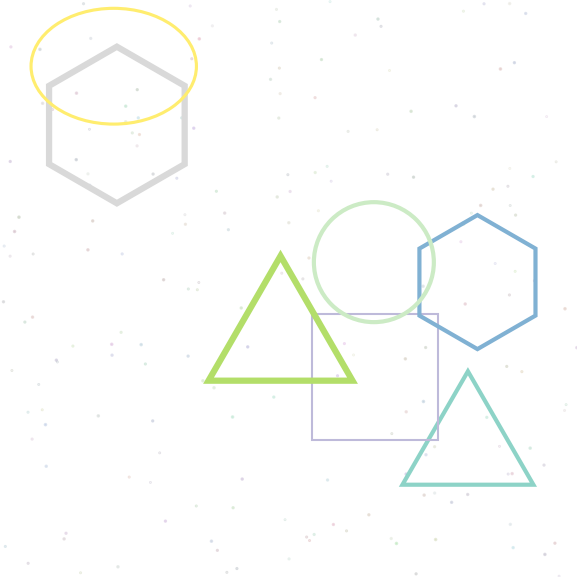[{"shape": "triangle", "thickness": 2, "radius": 0.65, "center": [0.81, 0.225]}, {"shape": "square", "thickness": 1, "radius": 0.55, "center": [0.65, 0.346]}, {"shape": "hexagon", "thickness": 2, "radius": 0.58, "center": [0.827, 0.511]}, {"shape": "triangle", "thickness": 3, "radius": 0.72, "center": [0.486, 0.412]}, {"shape": "hexagon", "thickness": 3, "radius": 0.68, "center": [0.202, 0.783]}, {"shape": "circle", "thickness": 2, "radius": 0.52, "center": [0.647, 0.545]}, {"shape": "oval", "thickness": 1.5, "radius": 0.72, "center": [0.197, 0.884]}]